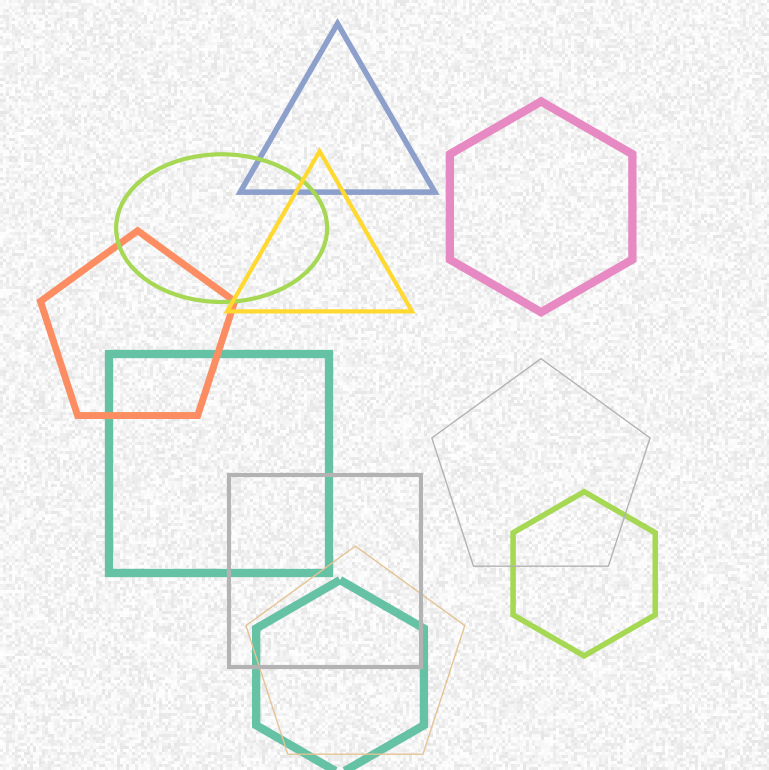[{"shape": "square", "thickness": 3, "radius": 0.71, "center": [0.285, 0.398]}, {"shape": "hexagon", "thickness": 3, "radius": 0.63, "center": [0.442, 0.121]}, {"shape": "pentagon", "thickness": 2.5, "radius": 0.66, "center": [0.179, 0.568]}, {"shape": "triangle", "thickness": 2, "radius": 0.73, "center": [0.438, 0.823]}, {"shape": "hexagon", "thickness": 3, "radius": 0.68, "center": [0.703, 0.731]}, {"shape": "oval", "thickness": 1.5, "radius": 0.69, "center": [0.288, 0.704]}, {"shape": "hexagon", "thickness": 2, "radius": 0.53, "center": [0.759, 0.255]}, {"shape": "triangle", "thickness": 1.5, "radius": 0.69, "center": [0.415, 0.665]}, {"shape": "pentagon", "thickness": 0.5, "radius": 0.75, "center": [0.462, 0.141]}, {"shape": "pentagon", "thickness": 0.5, "radius": 0.75, "center": [0.703, 0.385]}, {"shape": "square", "thickness": 1.5, "radius": 0.62, "center": [0.423, 0.259]}]